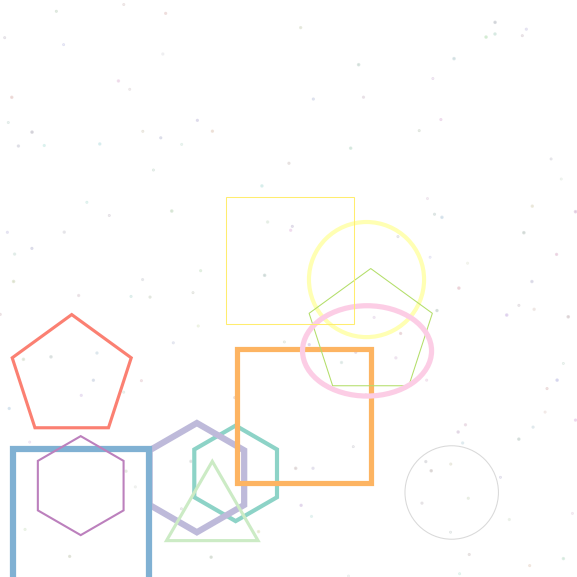[{"shape": "hexagon", "thickness": 2, "radius": 0.41, "center": [0.408, 0.179]}, {"shape": "circle", "thickness": 2, "radius": 0.5, "center": [0.635, 0.515]}, {"shape": "hexagon", "thickness": 3, "radius": 0.47, "center": [0.341, 0.172]}, {"shape": "pentagon", "thickness": 1.5, "radius": 0.54, "center": [0.124, 0.346]}, {"shape": "square", "thickness": 3, "radius": 0.59, "center": [0.14, 0.105]}, {"shape": "square", "thickness": 2.5, "radius": 0.58, "center": [0.527, 0.278]}, {"shape": "pentagon", "thickness": 0.5, "radius": 0.56, "center": [0.642, 0.422]}, {"shape": "oval", "thickness": 2.5, "radius": 0.56, "center": [0.636, 0.392]}, {"shape": "circle", "thickness": 0.5, "radius": 0.4, "center": [0.782, 0.146]}, {"shape": "hexagon", "thickness": 1, "radius": 0.43, "center": [0.14, 0.158]}, {"shape": "triangle", "thickness": 1.5, "radius": 0.46, "center": [0.368, 0.109]}, {"shape": "square", "thickness": 0.5, "radius": 0.55, "center": [0.502, 0.548]}]